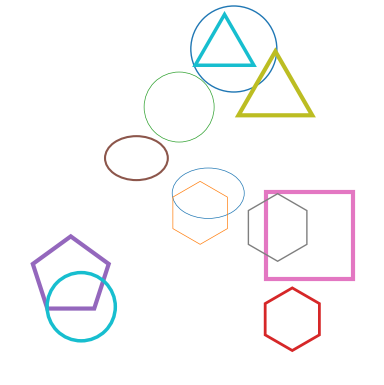[{"shape": "circle", "thickness": 1, "radius": 0.56, "center": [0.607, 0.873]}, {"shape": "oval", "thickness": 0.5, "radius": 0.47, "center": [0.541, 0.498]}, {"shape": "hexagon", "thickness": 0.5, "radius": 0.41, "center": [0.52, 0.447]}, {"shape": "circle", "thickness": 0.5, "radius": 0.45, "center": [0.465, 0.722]}, {"shape": "hexagon", "thickness": 2, "radius": 0.41, "center": [0.759, 0.171]}, {"shape": "pentagon", "thickness": 3, "radius": 0.52, "center": [0.184, 0.282]}, {"shape": "oval", "thickness": 1.5, "radius": 0.41, "center": [0.354, 0.589]}, {"shape": "square", "thickness": 3, "radius": 0.57, "center": [0.804, 0.387]}, {"shape": "hexagon", "thickness": 1, "radius": 0.44, "center": [0.721, 0.409]}, {"shape": "triangle", "thickness": 3, "radius": 0.55, "center": [0.715, 0.756]}, {"shape": "triangle", "thickness": 2.5, "radius": 0.44, "center": [0.583, 0.875]}, {"shape": "circle", "thickness": 2.5, "radius": 0.44, "center": [0.211, 0.203]}]